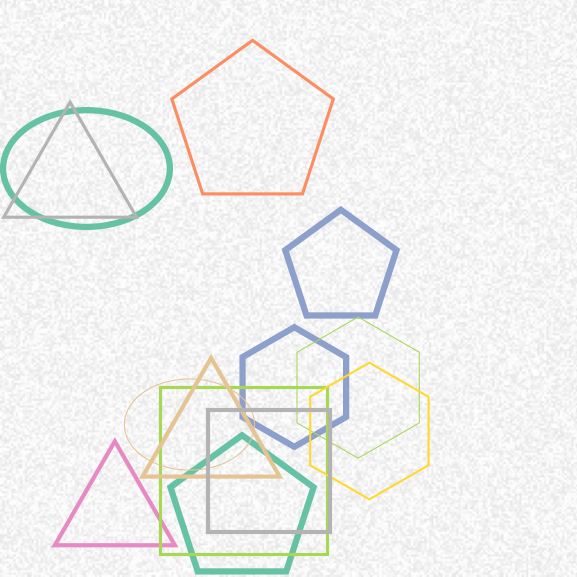[{"shape": "oval", "thickness": 3, "radius": 0.72, "center": [0.15, 0.707]}, {"shape": "pentagon", "thickness": 3, "radius": 0.65, "center": [0.419, 0.115]}, {"shape": "pentagon", "thickness": 1.5, "radius": 0.74, "center": [0.437, 0.782]}, {"shape": "hexagon", "thickness": 3, "radius": 0.52, "center": [0.51, 0.329]}, {"shape": "pentagon", "thickness": 3, "radius": 0.51, "center": [0.59, 0.535]}, {"shape": "triangle", "thickness": 2, "radius": 0.6, "center": [0.199, 0.115]}, {"shape": "hexagon", "thickness": 0.5, "radius": 0.61, "center": [0.62, 0.328]}, {"shape": "square", "thickness": 1.5, "radius": 0.72, "center": [0.422, 0.185]}, {"shape": "hexagon", "thickness": 1, "radius": 0.59, "center": [0.64, 0.253]}, {"shape": "triangle", "thickness": 2, "radius": 0.69, "center": [0.366, 0.242]}, {"shape": "oval", "thickness": 0.5, "radius": 0.56, "center": [0.328, 0.264]}, {"shape": "triangle", "thickness": 1.5, "radius": 0.66, "center": [0.121, 0.689]}, {"shape": "square", "thickness": 2, "radius": 0.53, "center": [0.466, 0.184]}]